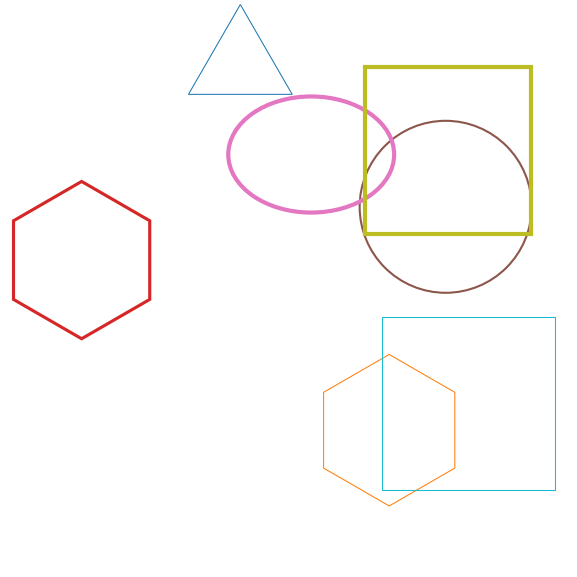[{"shape": "triangle", "thickness": 0.5, "radius": 0.52, "center": [0.416, 0.888]}, {"shape": "hexagon", "thickness": 0.5, "radius": 0.66, "center": [0.674, 0.254]}, {"shape": "hexagon", "thickness": 1.5, "radius": 0.68, "center": [0.141, 0.549]}, {"shape": "circle", "thickness": 1, "radius": 0.74, "center": [0.772, 0.641]}, {"shape": "oval", "thickness": 2, "radius": 0.72, "center": [0.539, 0.732]}, {"shape": "square", "thickness": 2, "radius": 0.72, "center": [0.776, 0.738]}, {"shape": "square", "thickness": 0.5, "radius": 0.75, "center": [0.812, 0.3]}]